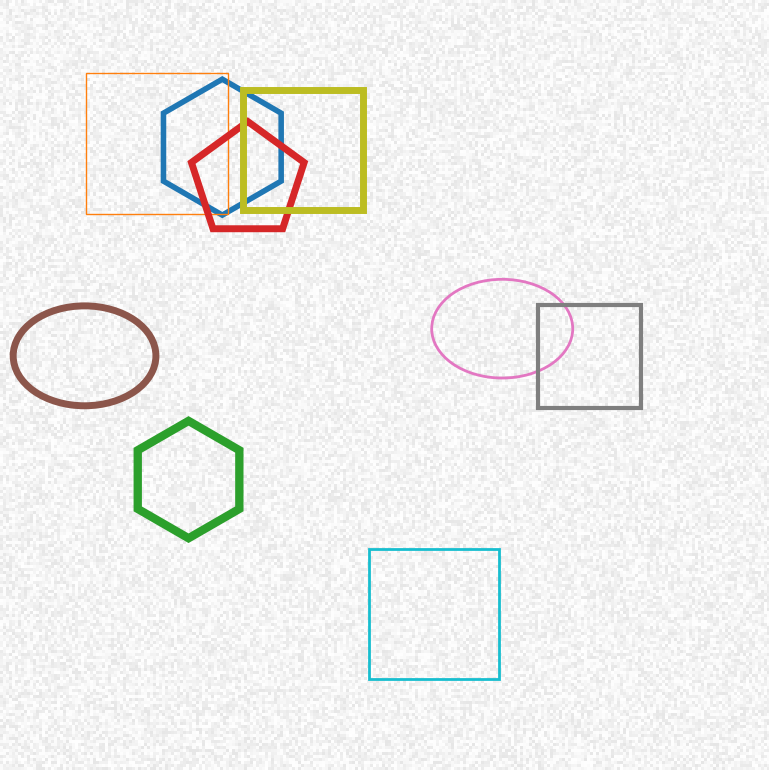[{"shape": "hexagon", "thickness": 2, "radius": 0.44, "center": [0.289, 0.809]}, {"shape": "square", "thickness": 0.5, "radius": 0.46, "center": [0.204, 0.814]}, {"shape": "hexagon", "thickness": 3, "radius": 0.38, "center": [0.245, 0.377]}, {"shape": "pentagon", "thickness": 2.5, "radius": 0.38, "center": [0.322, 0.765]}, {"shape": "oval", "thickness": 2.5, "radius": 0.46, "center": [0.11, 0.538]}, {"shape": "oval", "thickness": 1, "radius": 0.46, "center": [0.652, 0.573]}, {"shape": "square", "thickness": 1.5, "radius": 0.33, "center": [0.765, 0.537]}, {"shape": "square", "thickness": 2.5, "radius": 0.39, "center": [0.394, 0.805]}, {"shape": "square", "thickness": 1, "radius": 0.42, "center": [0.564, 0.202]}]